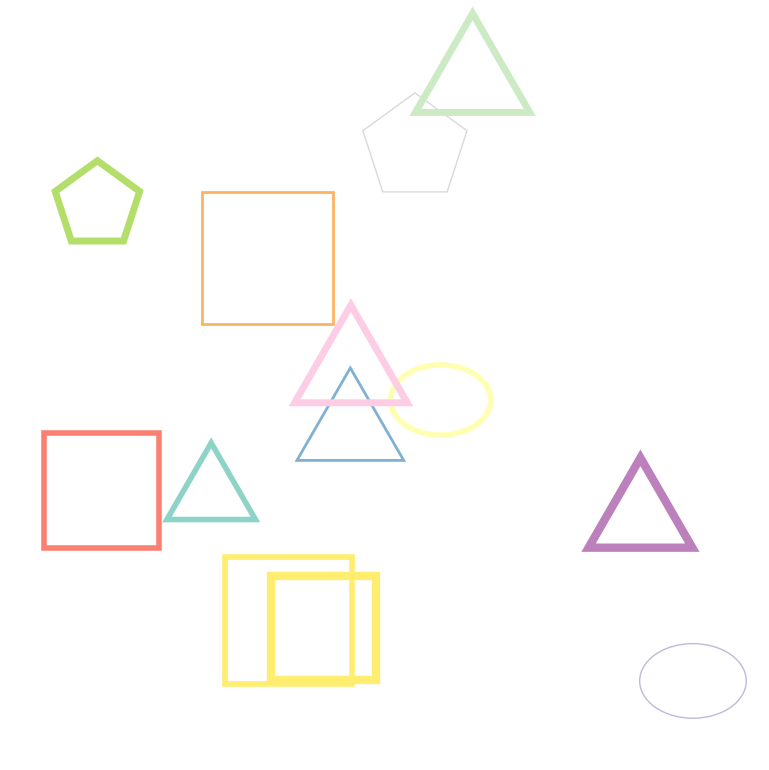[{"shape": "triangle", "thickness": 2, "radius": 0.33, "center": [0.274, 0.358]}, {"shape": "oval", "thickness": 2, "radius": 0.33, "center": [0.572, 0.481]}, {"shape": "oval", "thickness": 0.5, "radius": 0.35, "center": [0.9, 0.116]}, {"shape": "square", "thickness": 2, "radius": 0.37, "center": [0.132, 0.363]}, {"shape": "triangle", "thickness": 1, "radius": 0.4, "center": [0.455, 0.442]}, {"shape": "square", "thickness": 1, "radius": 0.43, "center": [0.347, 0.665]}, {"shape": "pentagon", "thickness": 2.5, "radius": 0.29, "center": [0.127, 0.734]}, {"shape": "triangle", "thickness": 2.5, "radius": 0.42, "center": [0.456, 0.519]}, {"shape": "pentagon", "thickness": 0.5, "radius": 0.36, "center": [0.539, 0.808]}, {"shape": "triangle", "thickness": 3, "radius": 0.39, "center": [0.832, 0.328]}, {"shape": "triangle", "thickness": 2.5, "radius": 0.43, "center": [0.614, 0.897]}, {"shape": "square", "thickness": 2, "radius": 0.41, "center": [0.375, 0.194]}, {"shape": "square", "thickness": 3, "radius": 0.34, "center": [0.42, 0.184]}]